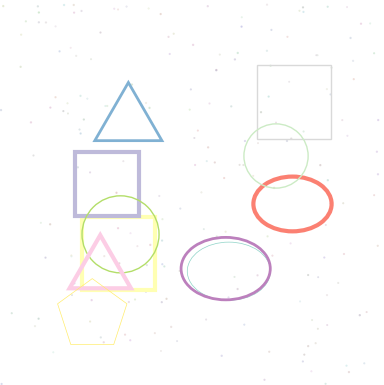[{"shape": "oval", "thickness": 0.5, "radius": 0.54, "center": [0.594, 0.296]}, {"shape": "square", "thickness": 3, "radius": 0.47, "center": [0.308, 0.342]}, {"shape": "square", "thickness": 3, "radius": 0.42, "center": [0.279, 0.521]}, {"shape": "oval", "thickness": 3, "radius": 0.51, "center": [0.76, 0.47]}, {"shape": "triangle", "thickness": 2, "radius": 0.5, "center": [0.333, 0.685]}, {"shape": "circle", "thickness": 1, "radius": 0.5, "center": [0.313, 0.391]}, {"shape": "triangle", "thickness": 3, "radius": 0.46, "center": [0.26, 0.297]}, {"shape": "square", "thickness": 1, "radius": 0.48, "center": [0.764, 0.735]}, {"shape": "oval", "thickness": 2, "radius": 0.58, "center": [0.586, 0.302]}, {"shape": "circle", "thickness": 1, "radius": 0.42, "center": [0.717, 0.595]}, {"shape": "pentagon", "thickness": 0.5, "radius": 0.47, "center": [0.24, 0.182]}]